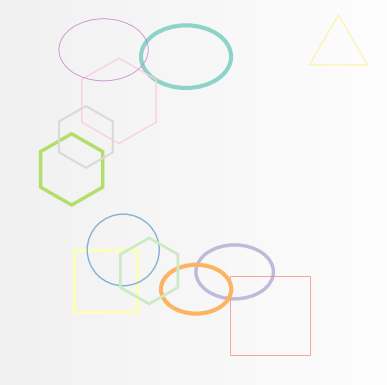[{"shape": "oval", "thickness": 3, "radius": 0.58, "center": [0.48, 0.853]}, {"shape": "square", "thickness": 2, "radius": 0.41, "center": [0.272, 0.27]}, {"shape": "oval", "thickness": 2.5, "radius": 0.5, "center": [0.606, 0.294]}, {"shape": "square", "thickness": 0.5, "radius": 0.51, "center": [0.696, 0.181]}, {"shape": "circle", "thickness": 1, "radius": 0.46, "center": [0.318, 0.351]}, {"shape": "oval", "thickness": 3, "radius": 0.45, "center": [0.506, 0.249]}, {"shape": "hexagon", "thickness": 2.5, "radius": 0.46, "center": [0.185, 0.56]}, {"shape": "hexagon", "thickness": 1, "radius": 0.55, "center": [0.307, 0.738]}, {"shape": "hexagon", "thickness": 1.5, "radius": 0.4, "center": [0.222, 0.644]}, {"shape": "oval", "thickness": 0.5, "radius": 0.58, "center": [0.267, 0.871]}, {"shape": "hexagon", "thickness": 2, "radius": 0.43, "center": [0.385, 0.296]}, {"shape": "triangle", "thickness": 0.5, "radius": 0.43, "center": [0.874, 0.875]}]